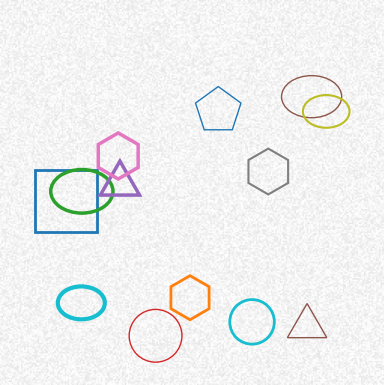[{"shape": "pentagon", "thickness": 1, "radius": 0.31, "center": [0.567, 0.713]}, {"shape": "square", "thickness": 2, "radius": 0.41, "center": [0.172, 0.478]}, {"shape": "hexagon", "thickness": 2, "radius": 0.29, "center": [0.494, 0.227]}, {"shape": "oval", "thickness": 2.5, "radius": 0.4, "center": [0.213, 0.503]}, {"shape": "circle", "thickness": 1, "radius": 0.34, "center": [0.404, 0.128]}, {"shape": "triangle", "thickness": 2.5, "radius": 0.29, "center": [0.312, 0.523]}, {"shape": "triangle", "thickness": 1, "radius": 0.3, "center": [0.798, 0.153]}, {"shape": "oval", "thickness": 1, "radius": 0.39, "center": [0.809, 0.749]}, {"shape": "hexagon", "thickness": 2.5, "radius": 0.3, "center": [0.307, 0.595]}, {"shape": "hexagon", "thickness": 1.5, "radius": 0.3, "center": [0.697, 0.555]}, {"shape": "oval", "thickness": 1.5, "radius": 0.3, "center": [0.847, 0.711]}, {"shape": "circle", "thickness": 2, "radius": 0.29, "center": [0.655, 0.164]}, {"shape": "oval", "thickness": 3, "radius": 0.31, "center": [0.211, 0.213]}]